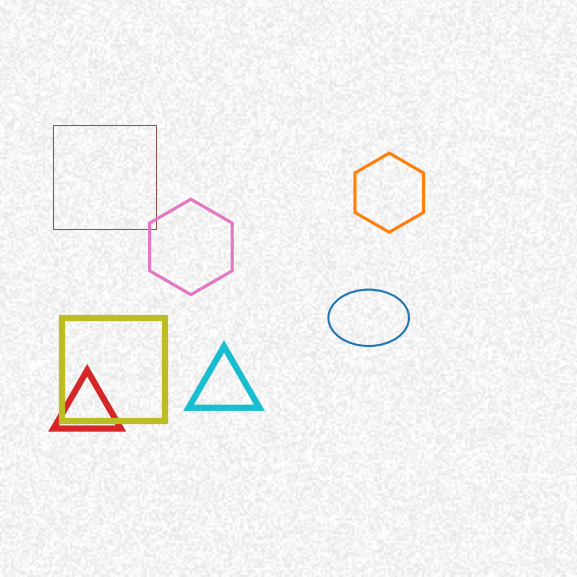[{"shape": "oval", "thickness": 1, "radius": 0.35, "center": [0.638, 0.449]}, {"shape": "hexagon", "thickness": 1.5, "radius": 0.34, "center": [0.674, 0.665]}, {"shape": "triangle", "thickness": 3, "radius": 0.34, "center": [0.151, 0.291]}, {"shape": "square", "thickness": 0.5, "radius": 0.45, "center": [0.181, 0.692]}, {"shape": "hexagon", "thickness": 1.5, "radius": 0.41, "center": [0.331, 0.572]}, {"shape": "square", "thickness": 3, "radius": 0.44, "center": [0.197, 0.359]}, {"shape": "triangle", "thickness": 3, "radius": 0.35, "center": [0.388, 0.328]}]